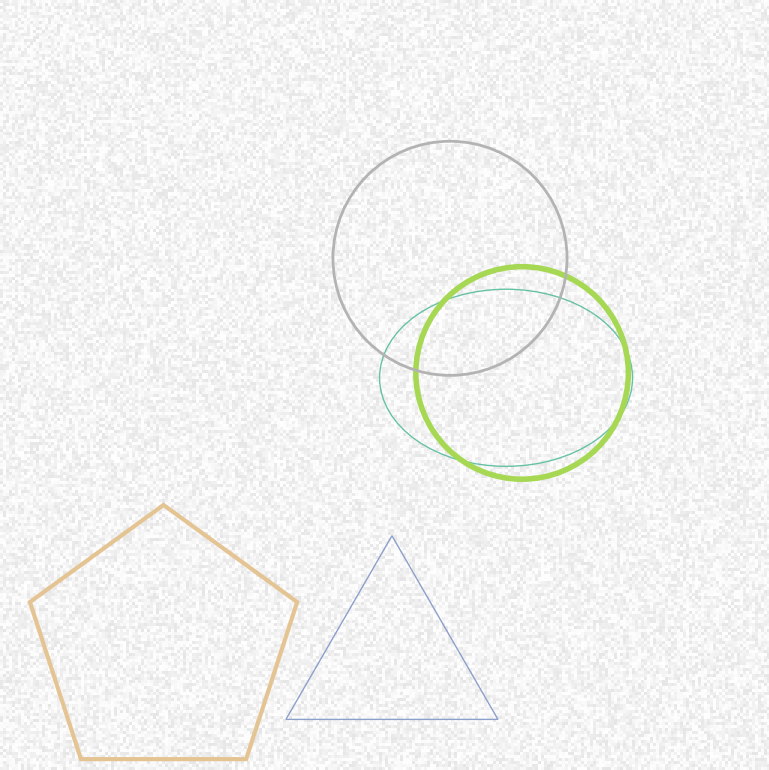[{"shape": "oval", "thickness": 0.5, "radius": 0.82, "center": [0.657, 0.509]}, {"shape": "triangle", "thickness": 0.5, "radius": 0.79, "center": [0.509, 0.145]}, {"shape": "circle", "thickness": 2, "radius": 0.69, "center": [0.678, 0.516]}, {"shape": "pentagon", "thickness": 1.5, "radius": 0.91, "center": [0.212, 0.162]}, {"shape": "circle", "thickness": 1, "radius": 0.76, "center": [0.584, 0.665]}]